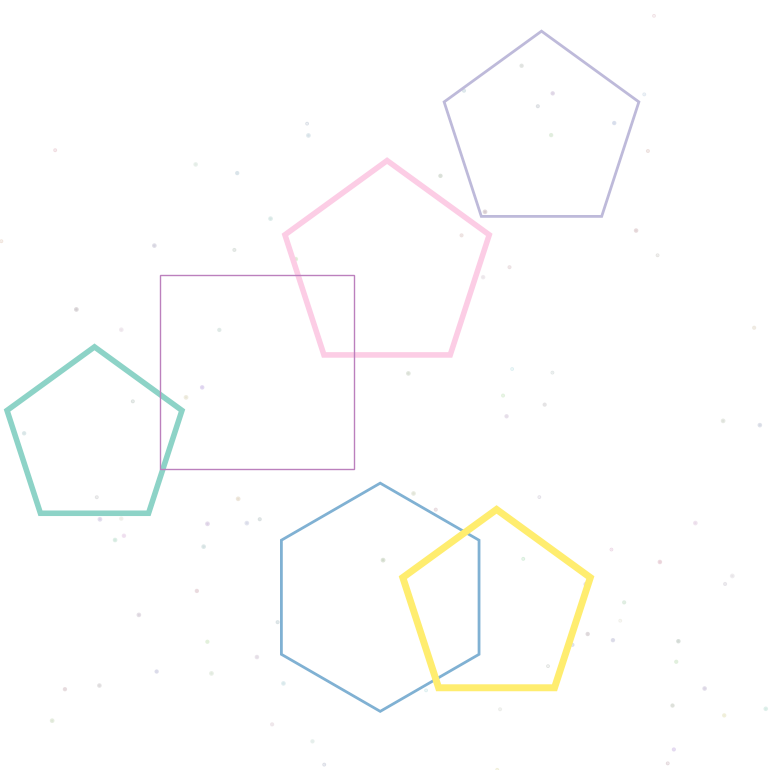[{"shape": "pentagon", "thickness": 2, "radius": 0.6, "center": [0.123, 0.43]}, {"shape": "pentagon", "thickness": 1, "radius": 0.66, "center": [0.703, 0.827]}, {"shape": "hexagon", "thickness": 1, "radius": 0.74, "center": [0.494, 0.224]}, {"shape": "pentagon", "thickness": 2, "radius": 0.7, "center": [0.503, 0.652]}, {"shape": "square", "thickness": 0.5, "radius": 0.63, "center": [0.334, 0.517]}, {"shape": "pentagon", "thickness": 2.5, "radius": 0.64, "center": [0.645, 0.21]}]